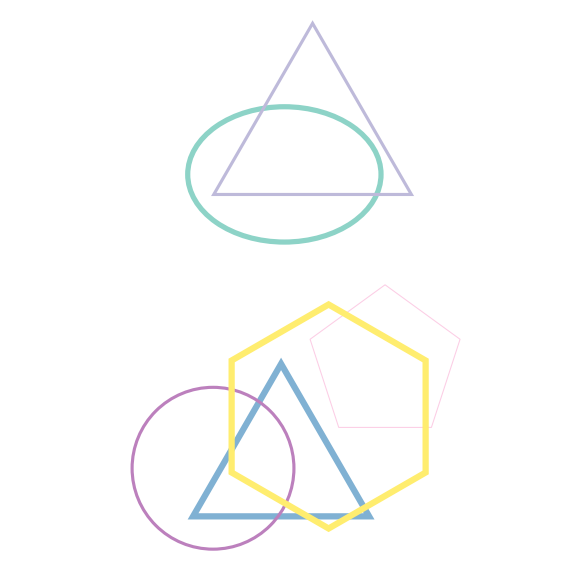[{"shape": "oval", "thickness": 2.5, "radius": 0.84, "center": [0.492, 0.697]}, {"shape": "triangle", "thickness": 1.5, "radius": 0.99, "center": [0.541, 0.761]}, {"shape": "triangle", "thickness": 3, "radius": 0.88, "center": [0.487, 0.193]}, {"shape": "pentagon", "thickness": 0.5, "radius": 0.68, "center": [0.667, 0.369]}, {"shape": "circle", "thickness": 1.5, "radius": 0.7, "center": [0.369, 0.188]}, {"shape": "hexagon", "thickness": 3, "radius": 0.97, "center": [0.569, 0.278]}]